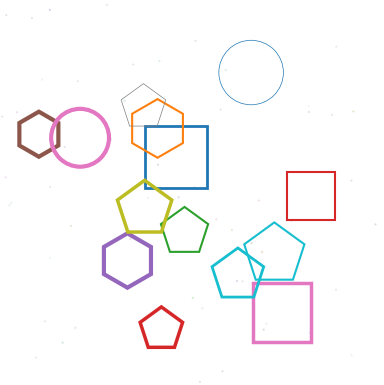[{"shape": "square", "thickness": 2, "radius": 0.4, "center": [0.457, 0.592]}, {"shape": "circle", "thickness": 0.5, "radius": 0.42, "center": [0.652, 0.812]}, {"shape": "hexagon", "thickness": 1.5, "radius": 0.38, "center": [0.409, 0.666]}, {"shape": "pentagon", "thickness": 1.5, "radius": 0.32, "center": [0.479, 0.398]}, {"shape": "square", "thickness": 1.5, "radius": 0.31, "center": [0.808, 0.49]}, {"shape": "pentagon", "thickness": 2.5, "radius": 0.29, "center": [0.419, 0.145]}, {"shape": "hexagon", "thickness": 3, "radius": 0.35, "center": [0.331, 0.323]}, {"shape": "hexagon", "thickness": 3, "radius": 0.29, "center": [0.101, 0.651]}, {"shape": "circle", "thickness": 3, "radius": 0.38, "center": [0.208, 0.642]}, {"shape": "square", "thickness": 2.5, "radius": 0.38, "center": [0.733, 0.189]}, {"shape": "pentagon", "thickness": 0.5, "radius": 0.3, "center": [0.373, 0.722]}, {"shape": "pentagon", "thickness": 2.5, "radius": 0.37, "center": [0.376, 0.457]}, {"shape": "pentagon", "thickness": 2, "radius": 0.35, "center": [0.618, 0.285]}, {"shape": "pentagon", "thickness": 1.5, "radius": 0.41, "center": [0.713, 0.34]}]